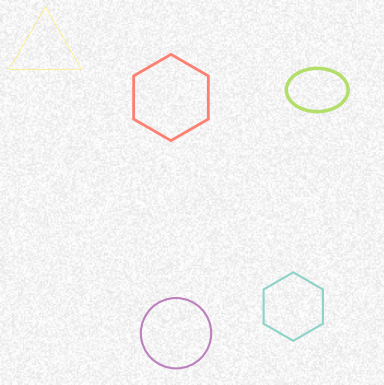[{"shape": "hexagon", "thickness": 1.5, "radius": 0.44, "center": [0.762, 0.204]}, {"shape": "hexagon", "thickness": 2, "radius": 0.56, "center": [0.444, 0.747]}, {"shape": "oval", "thickness": 2.5, "radius": 0.4, "center": [0.824, 0.766]}, {"shape": "circle", "thickness": 1.5, "radius": 0.46, "center": [0.457, 0.134]}, {"shape": "triangle", "thickness": 0.5, "radius": 0.54, "center": [0.118, 0.874]}]